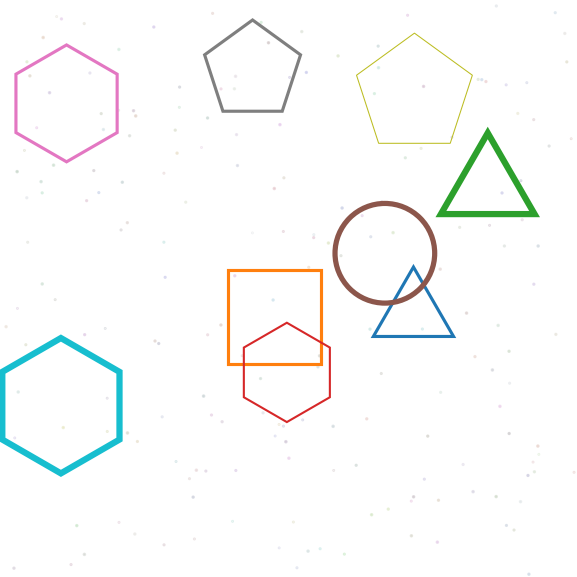[{"shape": "triangle", "thickness": 1.5, "radius": 0.4, "center": [0.716, 0.457]}, {"shape": "square", "thickness": 1.5, "radius": 0.41, "center": [0.475, 0.45]}, {"shape": "triangle", "thickness": 3, "radius": 0.47, "center": [0.845, 0.675]}, {"shape": "hexagon", "thickness": 1, "radius": 0.43, "center": [0.497, 0.354]}, {"shape": "circle", "thickness": 2.5, "radius": 0.43, "center": [0.666, 0.561]}, {"shape": "hexagon", "thickness": 1.5, "radius": 0.51, "center": [0.115, 0.82]}, {"shape": "pentagon", "thickness": 1.5, "radius": 0.44, "center": [0.437, 0.877]}, {"shape": "pentagon", "thickness": 0.5, "radius": 0.53, "center": [0.718, 0.836]}, {"shape": "hexagon", "thickness": 3, "radius": 0.59, "center": [0.105, 0.297]}]